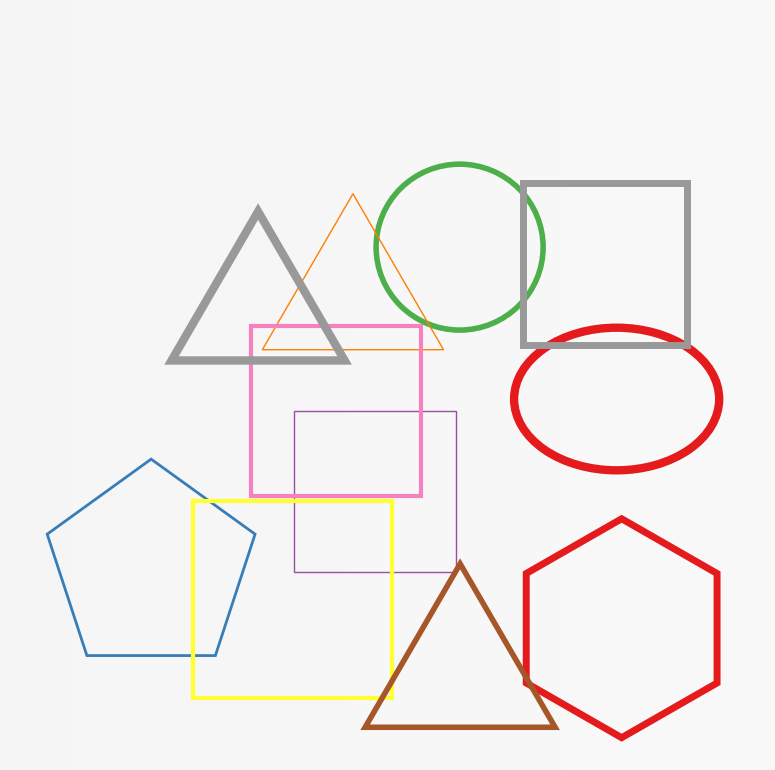[{"shape": "oval", "thickness": 3, "radius": 0.66, "center": [0.796, 0.482]}, {"shape": "hexagon", "thickness": 2.5, "radius": 0.71, "center": [0.802, 0.184]}, {"shape": "pentagon", "thickness": 1, "radius": 0.71, "center": [0.195, 0.263]}, {"shape": "circle", "thickness": 2, "radius": 0.54, "center": [0.593, 0.679]}, {"shape": "square", "thickness": 0.5, "radius": 0.52, "center": [0.484, 0.362]}, {"shape": "triangle", "thickness": 0.5, "radius": 0.68, "center": [0.455, 0.613]}, {"shape": "square", "thickness": 1.5, "radius": 0.64, "center": [0.378, 0.221]}, {"shape": "triangle", "thickness": 2, "radius": 0.71, "center": [0.594, 0.126]}, {"shape": "square", "thickness": 1.5, "radius": 0.55, "center": [0.433, 0.466]}, {"shape": "triangle", "thickness": 3, "radius": 0.64, "center": [0.333, 0.596]}, {"shape": "square", "thickness": 2.5, "radius": 0.53, "center": [0.781, 0.657]}]